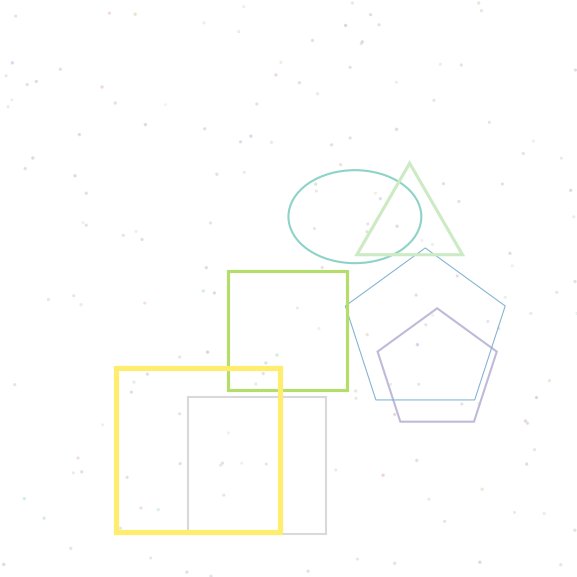[{"shape": "oval", "thickness": 1, "radius": 0.58, "center": [0.615, 0.624]}, {"shape": "pentagon", "thickness": 1, "radius": 0.54, "center": [0.757, 0.357]}, {"shape": "pentagon", "thickness": 0.5, "radius": 0.73, "center": [0.736, 0.424]}, {"shape": "square", "thickness": 1.5, "radius": 0.52, "center": [0.498, 0.427]}, {"shape": "square", "thickness": 1, "radius": 0.6, "center": [0.445, 0.193]}, {"shape": "triangle", "thickness": 1.5, "radius": 0.53, "center": [0.709, 0.611]}, {"shape": "square", "thickness": 2.5, "radius": 0.71, "center": [0.343, 0.22]}]